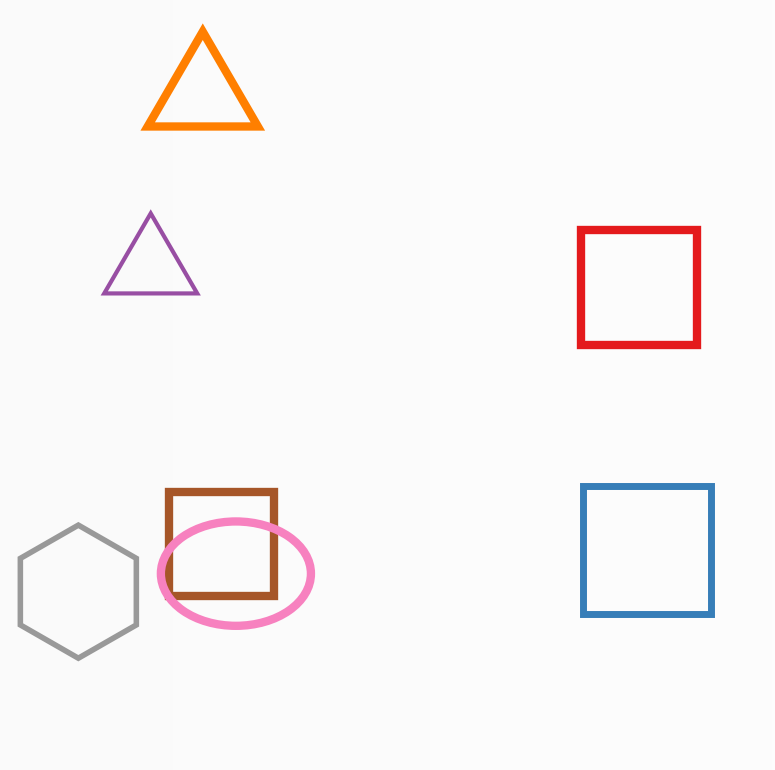[{"shape": "square", "thickness": 3, "radius": 0.37, "center": [0.824, 0.627]}, {"shape": "square", "thickness": 2.5, "radius": 0.41, "center": [0.835, 0.286]}, {"shape": "triangle", "thickness": 1.5, "radius": 0.35, "center": [0.194, 0.654]}, {"shape": "triangle", "thickness": 3, "radius": 0.41, "center": [0.262, 0.877]}, {"shape": "square", "thickness": 3, "radius": 0.34, "center": [0.286, 0.293]}, {"shape": "oval", "thickness": 3, "radius": 0.48, "center": [0.304, 0.255]}, {"shape": "hexagon", "thickness": 2, "radius": 0.43, "center": [0.101, 0.232]}]